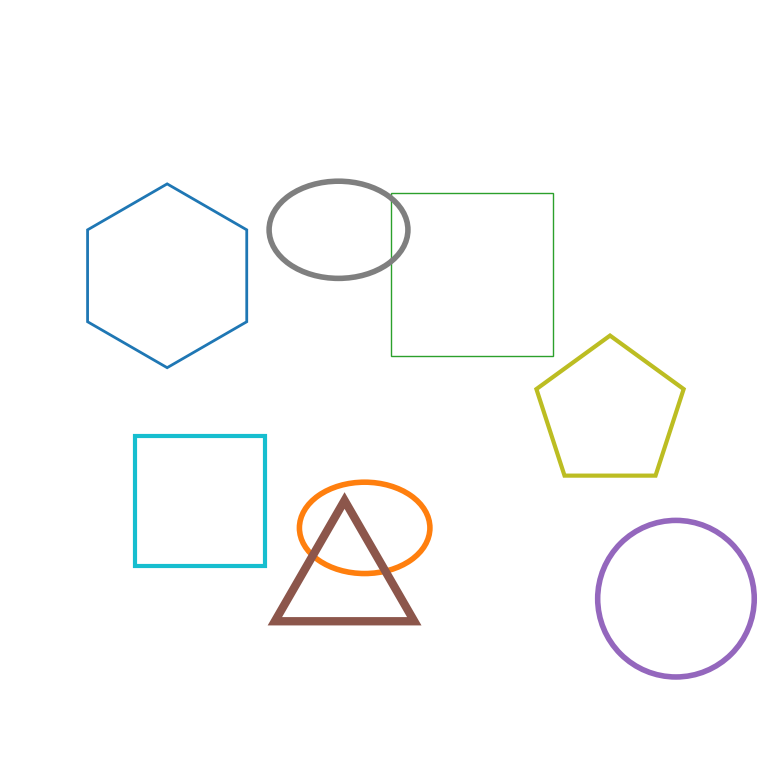[{"shape": "hexagon", "thickness": 1, "radius": 0.6, "center": [0.217, 0.642]}, {"shape": "oval", "thickness": 2, "radius": 0.42, "center": [0.474, 0.314]}, {"shape": "square", "thickness": 0.5, "radius": 0.53, "center": [0.613, 0.644]}, {"shape": "circle", "thickness": 2, "radius": 0.51, "center": [0.878, 0.222]}, {"shape": "triangle", "thickness": 3, "radius": 0.52, "center": [0.447, 0.245]}, {"shape": "oval", "thickness": 2, "radius": 0.45, "center": [0.44, 0.702]}, {"shape": "pentagon", "thickness": 1.5, "radius": 0.5, "center": [0.792, 0.464]}, {"shape": "square", "thickness": 1.5, "radius": 0.42, "center": [0.26, 0.349]}]